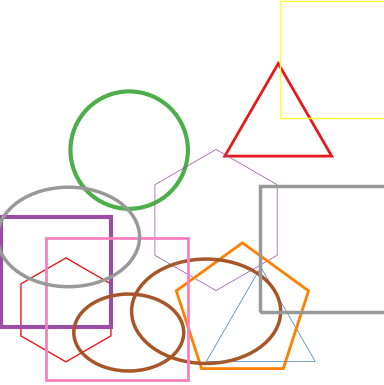[{"shape": "hexagon", "thickness": 1, "radius": 0.68, "center": [0.171, 0.195]}, {"shape": "triangle", "thickness": 2, "radius": 0.8, "center": [0.723, 0.675]}, {"shape": "triangle", "thickness": 0.5, "radius": 0.82, "center": [0.677, 0.143]}, {"shape": "circle", "thickness": 3, "radius": 0.76, "center": [0.335, 0.61]}, {"shape": "hexagon", "thickness": 0.5, "radius": 0.92, "center": [0.561, 0.428]}, {"shape": "square", "thickness": 3, "radius": 0.72, "center": [0.145, 0.293]}, {"shape": "pentagon", "thickness": 2, "radius": 0.9, "center": [0.63, 0.189]}, {"shape": "square", "thickness": 1, "radius": 0.75, "center": [0.879, 0.845]}, {"shape": "oval", "thickness": 2.5, "radius": 0.71, "center": [0.334, 0.136]}, {"shape": "oval", "thickness": 2.5, "radius": 0.97, "center": [0.535, 0.192]}, {"shape": "square", "thickness": 2, "radius": 0.92, "center": [0.303, 0.196]}, {"shape": "oval", "thickness": 2.5, "radius": 0.92, "center": [0.178, 0.385]}, {"shape": "square", "thickness": 2.5, "radius": 0.82, "center": [0.838, 0.353]}]